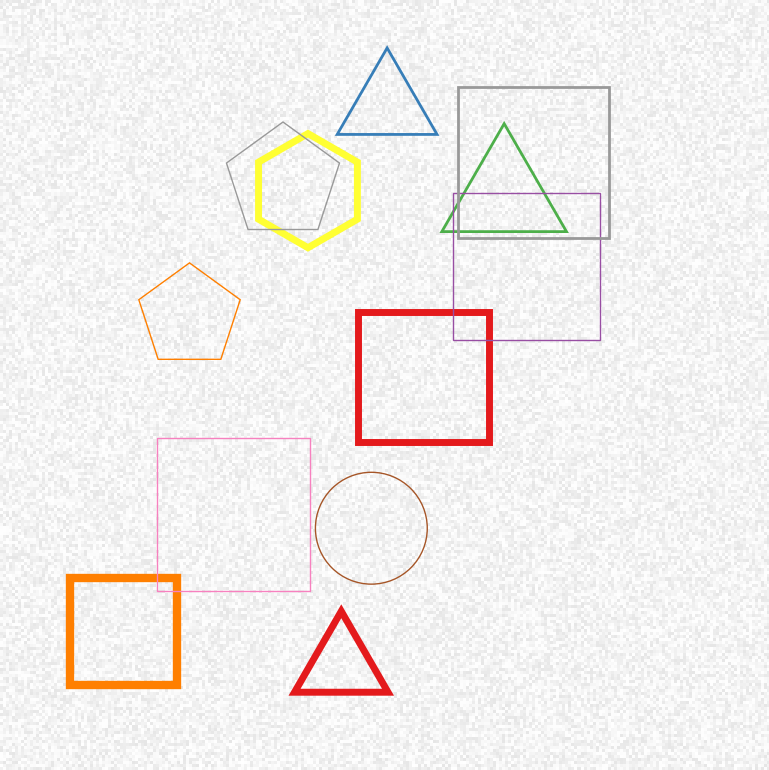[{"shape": "triangle", "thickness": 2.5, "radius": 0.35, "center": [0.443, 0.136]}, {"shape": "square", "thickness": 2.5, "radius": 0.42, "center": [0.55, 0.51]}, {"shape": "triangle", "thickness": 1, "radius": 0.37, "center": [0.503, 0.863]}, {"shape": "triangle", "thickness": 1, "radius": 0.47, "center": [0.655, 0.746]}, {"shape": "square", "thickness": 0.5, "radius": 0.48, "center": [0.684, 0.654]}, {"shape": "square", "thickness": 3, "radius": 0.35, "center": [0.16, 0.18]}, {"shape": "pentagon", "thickness": 0.5, "radius": 0.35, "center": [0.246, 0.589]}, {"shape": "hexagon", "thickness": 2.5, "radius": 0.37, "center": [0.4, 0.752]}, {"shape": "circle", "thickness": 0.5, "radius": 0.36, "center": [0.482, 0.314]}, {"shape": "square", "thickness": 0.5, "radius": 0.5, "center": [0.303, 0.331]}, {"shape": "pentagon", "thickness": 0.5, "radius": 0.39, "center": [0.368, 0.764]}, {"shape": "square", "thickness": 1, "radius": 0.49, "center": [0.693, 0.789]}]